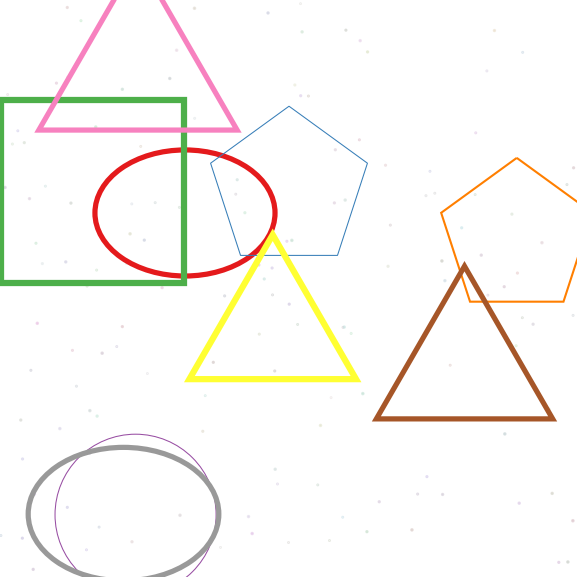[{"shape": "oval", "thickness": 2.5, "radius": 0.78, "center": [0.32, 0.63]}, {"shape": "pentagon", "thickness": 0.5, "radius": 0.71, "center": [0.5, 0.672]}, {"shape": "square", "thickness": 3, "radius": 0.79, "center": [0.16, 0.668]}, {"shape": "circle", "thickness": 0.5, "radius": 0.7, "center": [0.235, 0.108]}, {"shape": "pentagon", "thickness": 1, "radius": 0.69, "center": [0.895, 0.588]}, {"shape": "triangle", "thickness": 3, "radius": 0.83, "center": [0.472, 0.426]}, {"shape": "triangle", "thickness": 2.5, "radius": 0.88, "center": [0.804, 0.362]}, {"shape": "triangle", "thickness": 2.5, "radius": 0.99, "center": [0.239, 0.873]}, {"shape": "oval", "thickness": 2.5, "radius": 0.83, "center": [0.214, 0.109]}]